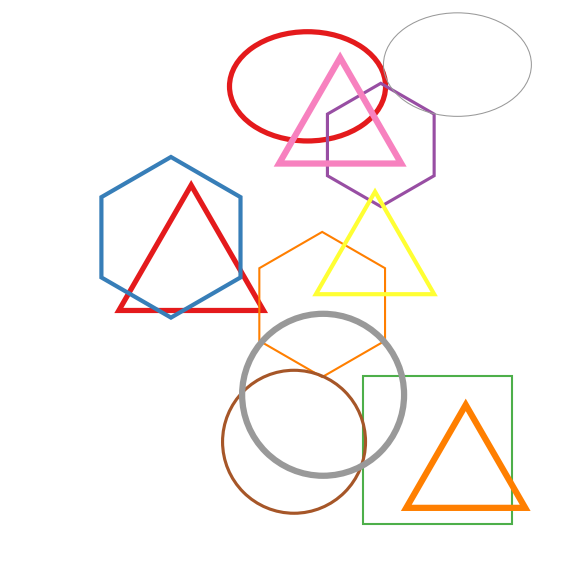[{"shape": "oval", "thickness": 2.5, "radius": 0.68, "center": [0.533, 0.85]}, {"shape": "triangle", "thickness": 2.5, "radius": 0.72, "center": [0.331, 0.534]}, {"shape": "hexagon", "thickness": 2, "radius": 0.7, "center": [0.296, 0.588]}, {"shape": "square", "thickness": 1, "radius": 0.64, "center": [0.758, 0.22]}, {"shape": "hexagon", "thickness": 1.5, "radius": 0.53, "center": [0.659, 0.748]}, {"shape": "triangle", "thickness": 3, "radius": 0.59, "center": [0.806, 0.179]}, {"shape": "hexagon", "thickness": 1, "radius": 0.63, "center": [0.558, 0.472]}, {"shape": "triangle", "thickness": 2, "radius": 0.59, "center": [0.649, 0.549]}, {"shape": "circle", "thickness": 1.5, "radius": 0.62, "center": [0.509, 0.234]}, {"shape": "triangle", "thickness": 3, "radius": 0.61, "center": [0.589, 0.777]}, {"shape": "oval", "thickness": 0.5, "radius": 0.64, "center": [0.792, 0.887]}, {"shape": "circle", "thickness": 3, "radius": 0.7, "center": [0.559, 0.316]}]